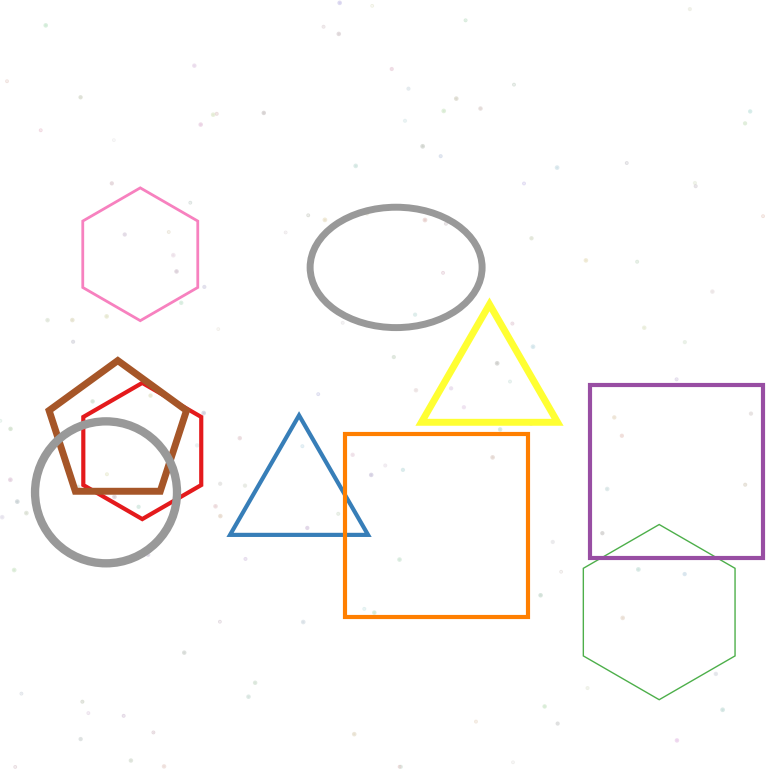[{"shape": "hexagon", "thickness": 1.5, "radius": 0.44, "center": [0.185, 0.414]}, {"shape": "triangle", "thickness": 1.5, "radius": 0.52, "center": [0.388, 0.357]}, {"shape": "hexagon", "thickness": 0.5, "radius": 0.57, "center": [0.856, 0.205]}, {"shape": "square", "thickness": 1.5, "radius": 0.56, "center": [0.879, 0.388]}, {"shape": "square", "thickness": 1.5, "radius": 0.59, "center": [0.567, 0.318]}, {"shape": "triangle", "thickness": 2.5, "radius": 0.51, "center": [0.636, 0.503]}, {"shape": "pentagon", "thickness": 2.5, "radius": 0.47, "center": [0.153, 0.438]}, {"shape": "hexagon", "thickness": 1, "radius": 0.43, "center": [0.182, 0.67]}, {"shape": "oval", "thickness": 2.5, "radius": 0.56, "center": [0.514, 0.653]}, {"shape": "circle", "thickness": 3, "radius": 0.46, "center": [0.138, 0.361]}]